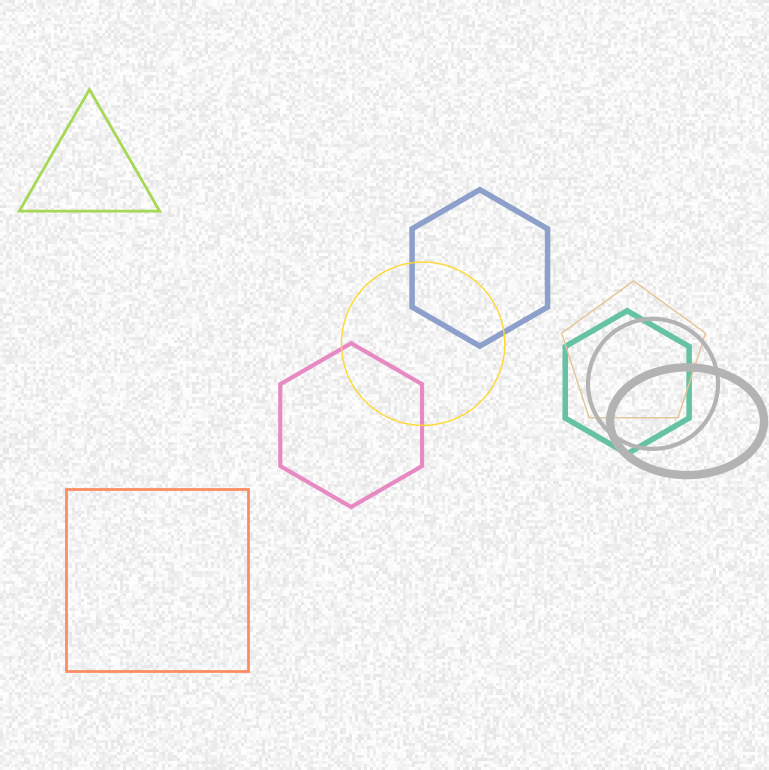[{"shape": "hexagon", "thickness": 2, "radius": 0.46, "center": [0.815, 0.503]}, {"shape": "square", "thickness": 1, "radius": 0.59, "center": [0.204, 0.247]}, {"shape": "hexagon", "thickness": 2, "radius": 0.51, "center": [0.623, 0.652]}, {"shape": "hexagon", "thickness": 1.5, "radius": 0.53, "center": [0.456, 0.448]}, {"shape": "triangle", "thickness": 1, "radius": 0.53, "center": [0.116, 0.778]}, {"shape": "circle", "thickness": 0.5, "radius": 0.53, "center": [0.549, 0.554]}, {"shape": "pentagon", "thickness": 0.5, "radius": 0.49, "center": [0.823, 0.537]}, {"shape": "oval", "thickness": 3, "radius": 0.5, "center": [0.892, 0.453]}, {"shape": "circle", "thickness": 1.5, "radius": 0.42, "center": [0.848, 0.501]}]